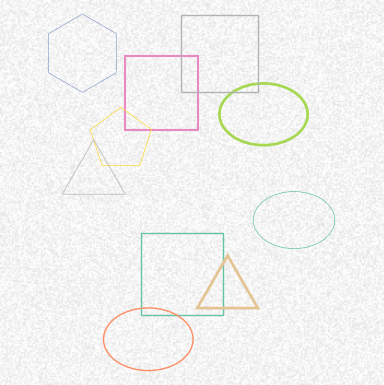[{"shape": "oval", "thickness": 0.5, "radius": 0.53, "center": [0.764, 0.428]}, {"shape": "square", "thickness": 1, "radius": 0.53, "center": [0.473, 0.289]}, {"shape": "oval", "thickness": 1, "radius": 0.58, "center": [0.385, 0.119]}, {"shape": "hexagon", "thickness": 0.5, "radius": 0.51, "center": [0.214, 0.862]}, {"shape": "square", "thickness": 1.5, "radius": 0.48, "center": [0.419, 0.759]}, {"shape": "oval", "thickness": 2, "radius": 0.57, "center": [0.685, 0.703]}, {"shape": "pentagon", "thickness": 0.5, "radius": 0.42, "center": [0.314, 0.638]}, {"shape": "triangle", "thickness": 2, "radius": 0.45, "center": [0.591, 0.245]}, {"shape": "triangle", "thickness": 0.5, "radius": 0.47, "center": [0.243, 0.543]}, {"shape": "square", "thickness": 1, "radius": 0.5, "center": [0.57, 0.861]}]